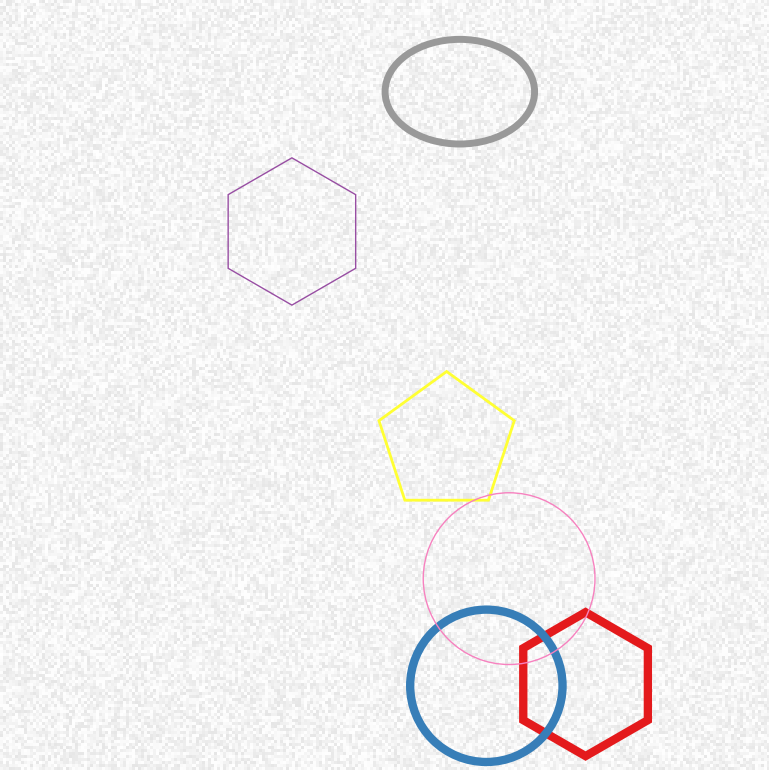[{"shape": "hexagon", "thickness": 3, "radius": 0.47, "center": [0.76, 0.111]}, {"shape": "circle", "thickness": 3, "radius": 0.49, "center": [0.632, 0.109]}, {"shape": "hexagon", "thickness": 0.5, "radius": 0.48, "center": [0.379, 0.699]}, {"shape": "pentagon", "thickness": 1, "radius": 0.46, "center": [0.58, 0.425]}, {"shape": "circle", "thickness": 0.5, "radius": 0.56, "center": [0.661, 0.249]}, {"shape": "oval", "thickness": 2.5, "radius": 0.49, "center": [0.597, 0.881]}]